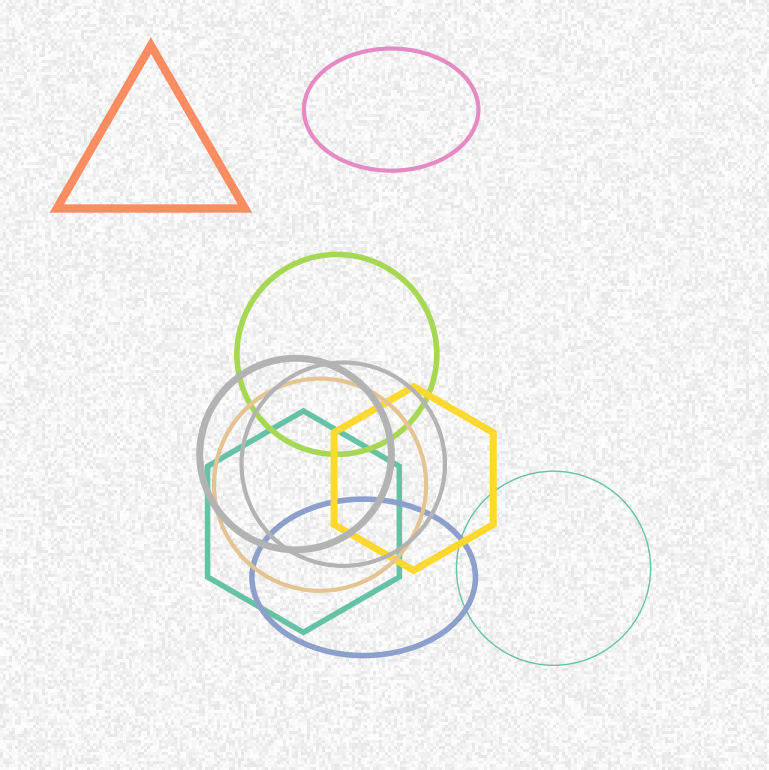[{"shape": "hexagon", "thickness": 2, "radius": 0.72, "center": [0.394, 0.323]}, {"shape": "circle", "thickness": 0.5, "radius": 0.63, "center": [0.719, 0.262]}, {"shape": "triangle", "thickness": 3, "radius": 0.71, "center": [0.196, 0.8]}, {"shape": "oval", "thickness": 2, "radius": 0.73, "center": [0.472, 0.25]}, {"shape": "oval", "thickness": 1.5, "radius": 0.57, "center": [0.508, 0.858]}, {"shape": "circle", "thickness": 2, "radius": 0.65, "center": [0.437, 0.54]}, {"shape": "hexagon", "thickness": 2.5, "radius": 0.6, "center": [0.537, 0.379]}, {"shape": "circle", "thickness": 1.5, "radius": 0.69, "center": [0.416, 0.37]}, {"shape": "circle", "thickness": 2.5, "radius": 0.62, "center": [0.384, 0.41]}, {"shape": "circle", "thickness": 1.5, "radius": 0.66, "center": [0.446, 0.397]}]